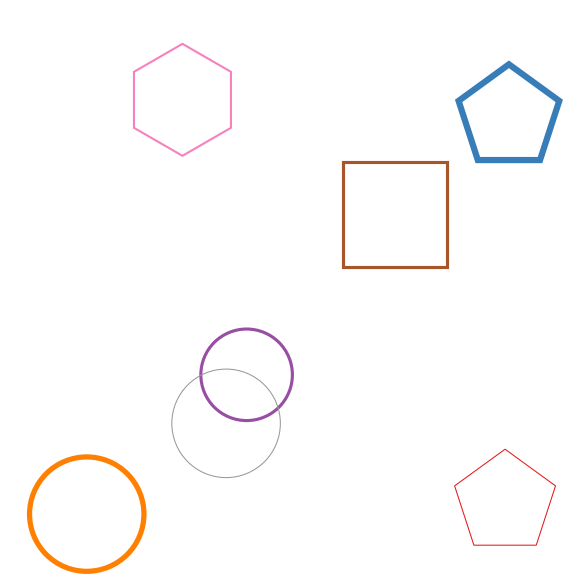[{"shape": "pentagon", "thickness": 0.5, "radius": 0.46, "center": [0.875, 0.129]}, {"shape": "pentagon", "thickness": 3, "radius": 0.46, "center": [0.881, 0.796]}, {"shape": "circle", "thickness": 1.5, "radius": 0.4, "center": [0.427, 0.35]}, {"shape": "circle", "thickness": 2.5, "radius": 0.5, "center": [0.15, 0.109]}, {"shape": "square", "thickness": 1.5, "radius": 0.45, "center": [0.684, 0.627]}, {"shape": "hexagon", "thickness": 1, "radius": 0.48, "center": [0.316, 0.826]}, {"shape": "circle", "thickness": 0.5, "radius": 0.47, "center": [0.392, 0.266]}]